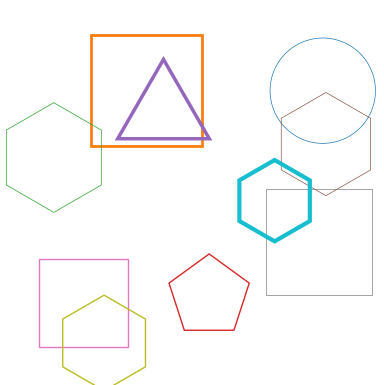[{"shape": "circle", "thickness": 0.5, "radius": 0.68, "center": [0.838, 0.764]}, {"shape": "square", "thickness": 2, "radius": 0.72, "center": [0.38, 0.765]}, {"shape": "hexagon", "thickness": 0.5, "radius": 0.71, "center": [0.14, 0.591]}, {"shape": "pentagon", "thickness": 1, "radius": 0.55, "center": [0.543, 0.231]}, {"shape": "triangle", "thickness": 2.5, "radius": 0.69, "center": [0.425, 0.708]}, {"shape": "hexagon", "thickness": 0.5, "radius": 0.67, "center": [0.847, 0.626]}, {"shape": "square", "thickness": 1, "radius": 0.57, "center": [0.217, 0.213]}, {"shape": "square", "thickness": 0.5, "radius": 0.69, "center": [0.828, 0.372]}, {"shape": "hexagon", "thickness": 1, "radius": 0.62, "center": [0.27, 0.109]}, {"shape": "hexagon", "thickness": 3, "radius": 0.53, "center": [0.713, 0.479]}]